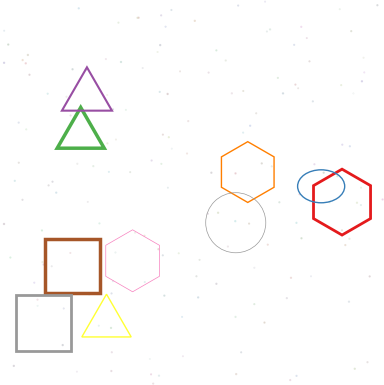[{"shape": "hexagon", "thickness": 2, "radius": 0.43, "center": [0.888, 0.475]}, {"shape": "oval", "thickness": 1, "radius": 0.31, "center": [0.834, 0.516]}, {"shape": "triangle", "thickness": 2.5, "radius": 0.35, "center": [0.21, 0.65]}, {"shape": "triangle", "thickness": 1.5, "radius": 0.38, "center": [0.226, 0.75]}, {"shape": "hexagon", "thickness": 1, "radius": 0.39, "center": [0.644, 0.553]}, {"shape": "triangle", "thickness": 1, "radius": 0.37, "center": [0.277, 0.162]}, {"shape": "square", "thickness": 2.5, "radius": 0.35, "center": [0.188, 0.309]}, {"shape": "hexagon", "thickness": 0.5, "radius": 0.4, "center": [0.344, 0.323]}, {"shape": "square", "thickness": 2, "radius": 0.36, "center": [0.113, 0.161]}, {"shape": "circle", "thickness": 0.5, "radius": 0.39, "center": [0.612, 0.421]}]